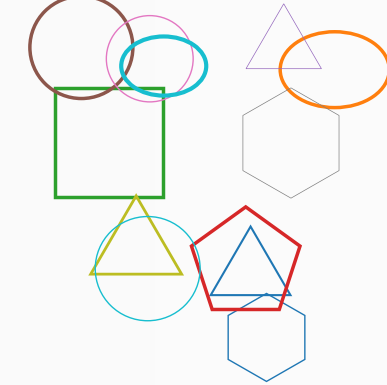[{"shape": "hexagon", "thickness": 1, "radius": 0.57, "center": [0.688, 0.124]}, {"shape": "triangle", "thickness": 1.5, "radius": 0.59, "center": [0.647, 0.293]}, {"shape": "oval", "thickness": 2.5, "radius": 0.7, "center": [0.864, 0.819]}, {"shape": "square", "thickness": 2.5, "radius": 0.7, "center": [0.281, 0.63]}, {"shape": "pentagon", "thickness": 2.5, "radius": 0.74, "center": [0.634, 0.315]}, {"shape": "triangle", "thickness": 0.5, "radius": 0.56, "center": [0.732, 0.878]}, {"shape": "circle", "thickness": 2.5, "radius": 0.66, "center": [0.21, 0.877]}, {"shape": "circle", "thickness": 1, "radius": 0.56, "center": [0.386, 0.847]}, {"shape": "hexagon", "thickness": 0.5, "radius": 0.72, "center": [0.751, 0.629]}, {"shape": "triangle", "thickness": 2, "radius": 0.68, "center": [0.351, 0.356]}, {"shape": "circle", "thickness": 1, "radius": 0.68, "center": [0.381, 0.302]}, {"shape": "oval", "thickness": 3, "radius": 0.55, "center": [0.423, 0.828]}]